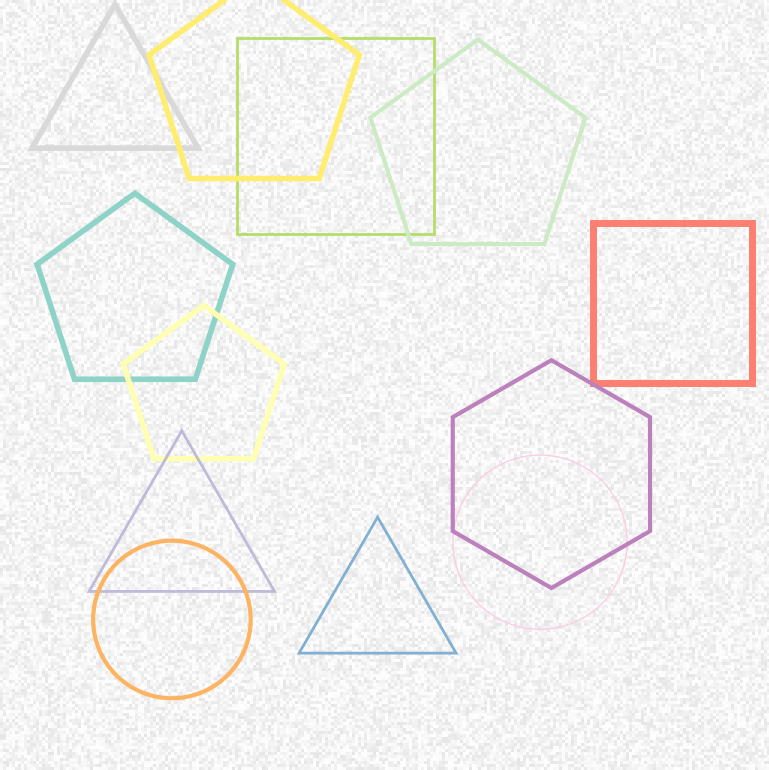[{"shape": "pentagon", "thickness": 2, "radius": 0.67, "center": [0.175, 0.616]}, {"shape": "pentagon", "thickness": 2, "radius": 0.55, "center": [0.265, 0.493]}, {"shape": "triangle", "thickness": 1, "radius": 0.7, "center": [0.236, 0.301]}, {"shape": "square", "thickness": 2.5, "radius": 0.52, "center": [0.873, 0.607]}, {"shape": "triangle", "thickness": 1, "radius": 0.59, "center": [0.49, 0.211]}, {"shape": "circle", "thickness": 1.5, "radius": 0.51, "center": [0.223, 0.195]}, {"shape": "square", "thickness": 1, "radius": 0.64, "center": [0.436, 0.823]}, {"shape": "circle", "thickness": 0.5, "radius": 0.57, "center": [0.701, 0.296]}, {"shape": "triangle", "thickness": 2, "radius": 0.62, "center": [0.149, 0.87]}, {"shape": "hexagon", "thickness": 1.5, "radius": 0.74, "center": [0.716, 0.384]}, {"shape": "pentagon", "thickness": 1.5, "radius": 0.73, "center": [0.621, 0.802]}, {"shape": "pentagon", "thickness": 2, "radius": 0.72, "center": [0.33, 0.884]}]